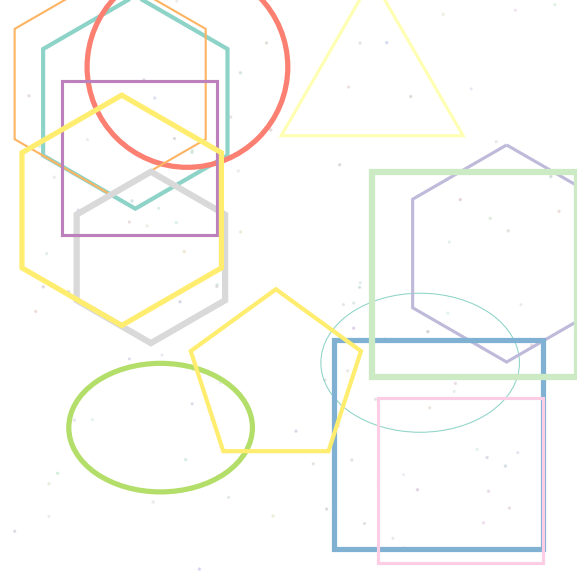[{"shape": "oval", "thickness": 0.5, "radius": 0.86, "center": [0.728, 0.371]}, {"shape": "hexagon", "thickness": 2, "radius": 0.92, "center": [0.234, 0.822]}, {"shape": "triangle", "thickness": 1.5, "radius": 0.91, "center": [0.644, 0.855]}, {"shape": "hexagon", "thickness": 1.5, "radius": 0.94, "center": [0.877, 0.56]}, {"shape": "circle", "thickness": 2.5, "radius": 0.87, "center": [0.325, 0.883]}, {"shape": "square", "thickness": 2.5, "radius": 0.91, "center": [0.759, 0.23]}, {"shape": "hexagon", "thickness": 1, "radius": 0.96, "center": [0.191, 0.854]}, {"shape": "oval", "thickness": 2.5, "radius": 0.8, "center": [0.278, 0.259]}, {"shape": "square", "thickness": 1.5, "radius": 0.71, "center": [0.798, 0.167]}, {"shape": "hexagon", "thickness": 3, "radius": 0.74, "center": [0.261, 0.553]}, {"shape": "square", "thickness": 1.5, "radius": 0.67, "center": [0.241, 0.726]}, {"shape": "square", "thickness": 3, "radius": 0.89, "center": [0.821, 0.524]}, {"shape": "hexagon", "thickness": 2.5, "radius": 1.0, "center": [0.211, 0.635]}, {"shape": "pentagon", "thickness": 2, "radius": 0.77, "center": [0.478, 0.343]}]